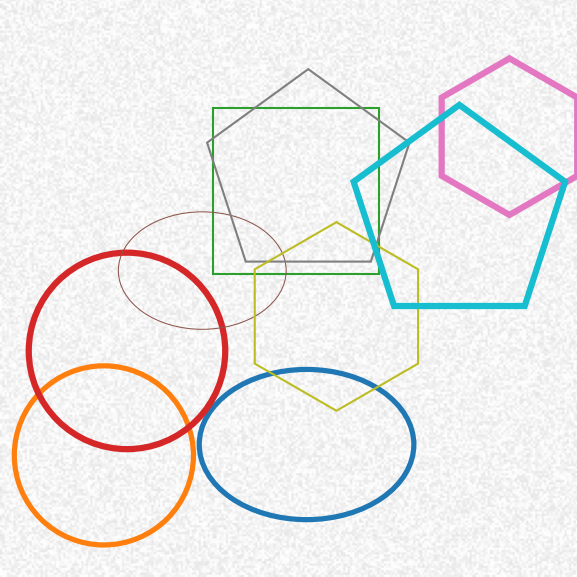[{"shape": "oval", "thickness": 2.5, "radius": 0.93, "center": [0.531, 0.229]}, {"shape": "circle", "thickness": 2.5, "radius": 0.78, "center": [0.18, 0.211]}, {"shape": "square", "thickness": 1, "radius": 0.72, "center": [0.513, 0.669]}, {"shape": "circle", "thickness": 3, "radius": 0.85, "center": [0.22, 0.391]}, {"shape": "oval", "thickness": 0.5, "radius": 0.73, "center": [0.35, 0.531]}, {"shape": "hexagon", "thickness": 3, "radius": 0.68, "center": [0.882, 0.762]}, {"shape": "pentagon", "thickness": 1, "radius": 0.92, "center": [0.534, 0.695]}, {"shape": "hexagon", "thickness": 1, "radius": 0.82, "center": [0.583, 0.451]}, {"shape": "pentagon", "thickness": 3, "radius": 0.96, "center": [0.795, 0.625]}]